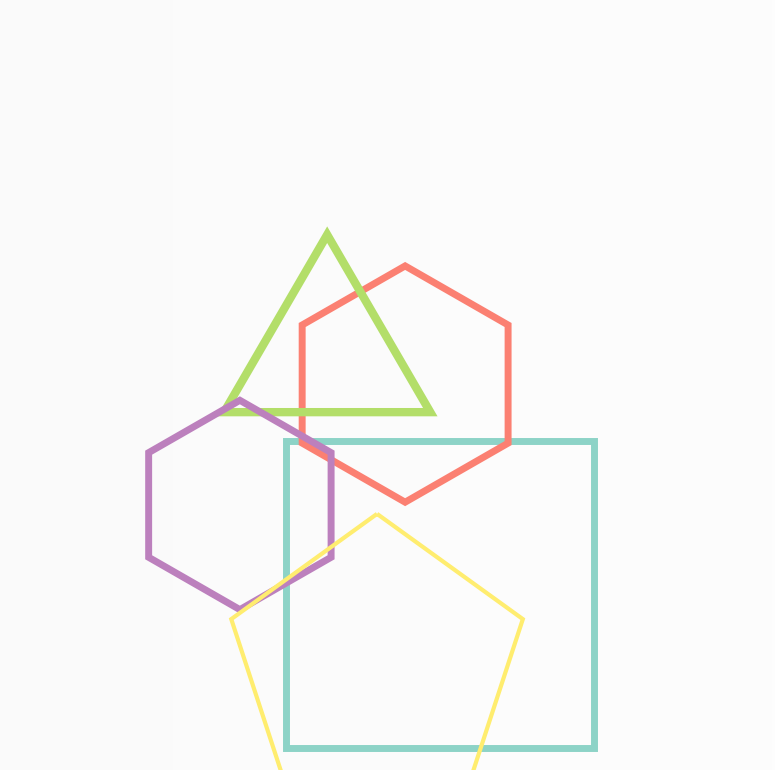[{"shape": "square", "thickness": 2.5, "radius": 1.0, "center": [0.568, 0.228]}, {"shape": "hexagon", "thickness": 2.5, "radius": 0.77, "center": [0.523, 0.501]}, {"shape": "triangle", "thickness": 3, "radius": 0.77, "center": [0.422, 0.542]}, {"shape": "hexagon", "thickness": 2.5, "radius": 0.68, "center": [0.31, 0.344]}, {"shape": "pentagon", "thickness": 1.5, "radius": 0.99, "center": [0.487, 0.135]}]